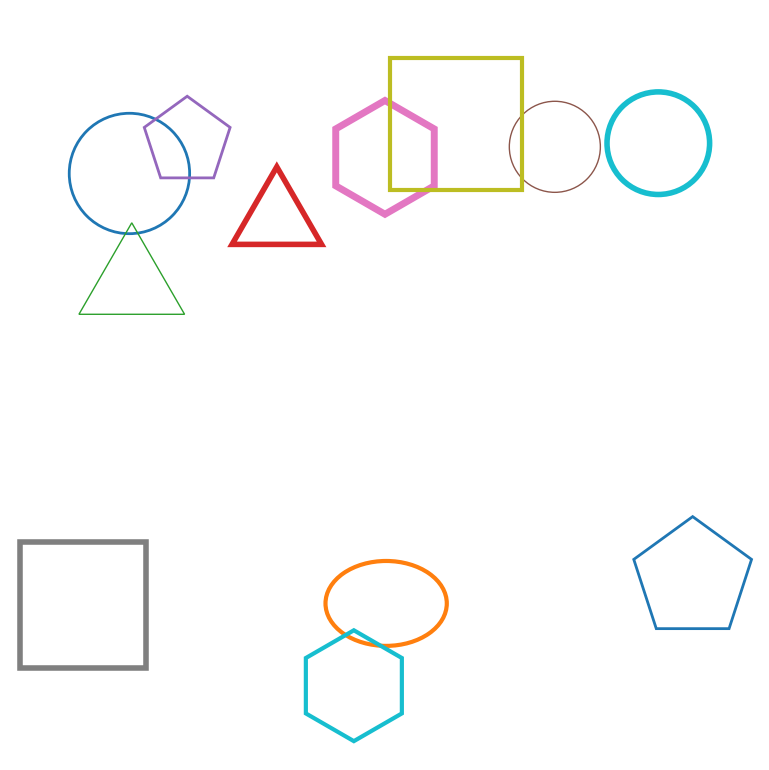[{"shape": "pentagon", "thickness": 1, "radius": 0.4, "center": [0.9, 0.249]}, {"shape": "circle", "thickness": 1, "radius": 0.39, "center": [0.168, 0.775]}, {"shape": "oval", "thickness": 1.5, "radius": 0.39, "center": [0.501, 0.216]}, {"shape": "triangle", "thickness": 0.5, "radius": 0.4, "center": [0.171, 0.631]}, {"shape": "triangle", "thickness": 2, "radius": 0.34, "center": [0.359, 0.716]}, {"shape": "pentagon", "thickness": 1, "radius": 0.29, "center": [0.243, 0.816]}, {"shape": "circle", "thickness": 0.5, "radius": 0.3, "center": [0.721, 0.809]}, {"shape": "hexagon", "thickness": 2.5, "radius": 0.37, "center": [0.5, 0.796]}, {"shape": "square", "thickness": 2, "radius": 0.41, "center": [0.108, 0.214]}, {"shape": "square", "thickness": 1.5, "radius": 0.43, "center": [0.593, 0.839]}, {"shape": "hexagon", "thickness": 1.5, "radius": 0.36, "center": [0.46, 0.109]}, {"shape": "circle", "thickness": 2, "radius": 0.33, "center": [0.855, 0.814]}]